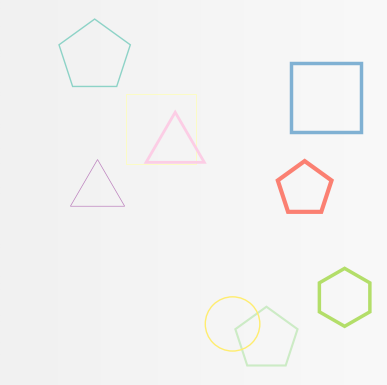[{"shape": "pentagon", "thickness": 1, "radius": 0.48, "center": [0.244, 0.854]}, {"shape": "square", "thickness": 0.5, "radius": 0.46, "center": [0.416, 0.665]}, {"shape": "pentagon", "thickness": 3, "radius": 0.36, "center": [0.786, 0.509]}, {"shape": "square", "thickness": 2.5, "radius": 0.45, "center": [0.842, 0.746]}, {"shape": "hexagon", "thickness": 2.5, "radius": 0.38, "center": [0.889, 0.228]}, {"shape": "triangle", "thickness": 2, "radius": 0.43, "center": [0.452, 0.622]}, {"shape": "triangle", "thickness": 0.5, "radius": 0.4, "center": [0.252, 0.505]}, {"shape": "pentagon", "thickness": 1.5, "radius": 0.42, "center": [0.688, 0.119]}, {"shape": "circle", "thickness": 1, "radius": 0.35, "center": [0.6, 0.159]}]